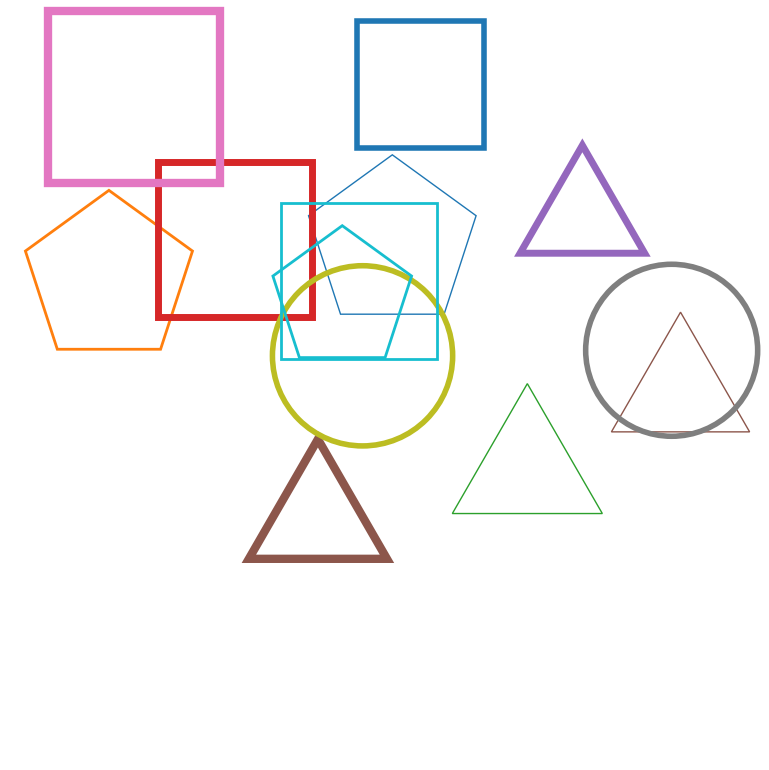[{"shape": "pentagon", "thickness": 0.5, "radius": 0.57, "center": [0.51, 0.685]}, {"shape": "square", "thickness": 2, "radius": 0.41, "center": [0.546, 0.89]}, {"shape": "pentagon", "thickness": 1, "radius": 0.57, "center": [0.141, 0.639]}, {"shape": "triangle", "thickness": 0.5, "radius": 0.56, "center": [0.685, 0.389]}, {"shape": "square", "thickness": 2.5, "radius": 0.5, "center": [0.305, 0.689]}, {"shape": "triangle", "thickness": 2.5, "radius": 0.47, "center": [0.756, 0.718]}, {"shape": "triangle", "thickness": 0.5, "radius": 0.52, "center": [0.884, 0.491]}, {"shape": "triangle", "thickness": 3, "radius": 0.52, "center": [0.413, 0.326]}, {"shape": "square", "thickness": 3, "radius": 0.56, "center": [0.174, 0.874]}, {"shape": "circle", "thickness": 2, "radius": 0.56, "center": [0.872, 0.545]}, {"shape": "circle", "thickness": 2, "radius": 0.59, "center": [0.471, 0.538]}, {"shape": "square", "thickness": 1, "radius": 0.51, "center": [0.466, 0.635]}, {"shape": "pentagon", "thickness": 1, "radius": 0.47, "center": [0.444, 0.612]}]